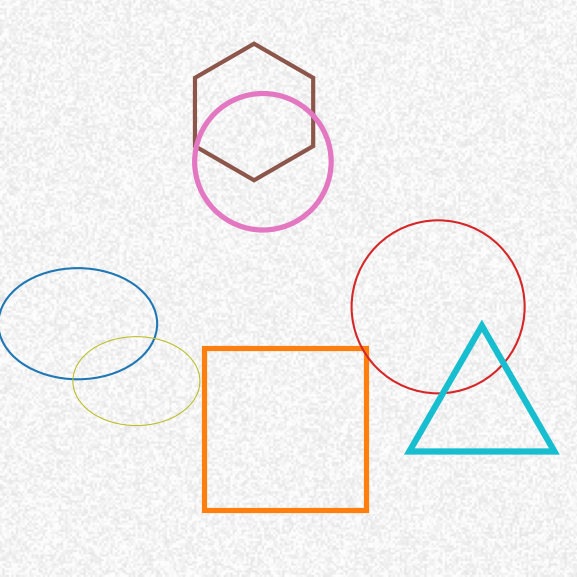[{"shape": "oval", "thickness": 1, "radius": 0.69, "center": [0.135, 0.439]}, {"shape": "square", "thickness": 2.5, "radius": 0.7, "center": [0.494, 0.256]}, {"shape": "circle", "thickness": 1, "radius": 0.75, "center": [0.759, 0.468]}, {"shape": "hexagon", "thickness": 2, "radius": 0.59, "center": [0.44, 0.805]}, {"shape": "circle", "thickness": 2.5, "radius": 0.59, "center": [0.455, 0.719]}, {"shape": "oval", "thickness": 0.5, "radius": 0.55, "center": [0.236, 0.339]}, {"shape": "triangle", "thickness": 3, "radius": 0.73, "center": [0.834, 0.29]}]